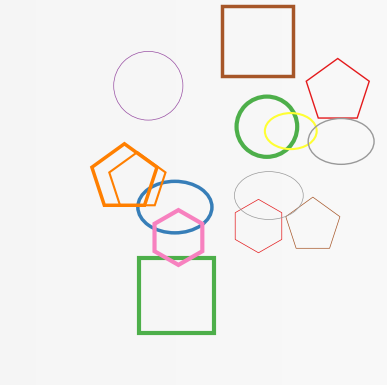[{"shape": "pentagon", "thickness": 1, "radius": 0.43, "center": [0.872, 0.763]}, {"shape": "hexagon", "thickness": 0.5, "radius": 0.35, "center": [0.667, 0.413]}, {"shape": "oval", "thickness": 2.5, "radius": 0.48, "center": [0.451, 0.462]}, {"shape": "circle", "thickness": 3, "radius": 0.39, "center": [0.689, 0.671]}, {"shape": "square", "thickness": 3, "radius": 0.48, "center": [0.456, 0.233]}, {"shape": "circle", "thickness": 0.5, "radius": 0.45, "center": [0.383, 0.777]}, {"shape": "pentagon", "thickness": 2.5, "radius": 0.44, "center": [0.321, 0.538]}, {"shape": "pentagon", "thickness": 1.5, "radius": 0.38, "center": [0.355, 0.529]}, {"shape": "oval", "thickness": 1.5, "radius": 0.33, "center": [0.75, 0.659]}, {"shape": "square", "thickness": 2.5, "radius": 0.46, "center": [0.665, 0.893]}, {"shape": "pentagon", "thickness": 0.5, "radius": 0.37, "center": [0.807, 0.415]}, {"shape": "hexagon", "thickness": 3, "radius": 0.36, "center": [0.46, 0.383]}, {"shape": "oval", "thickness": 1, "radius": 0.43, "center": [0.88, 0.633]}, {"shape": "oval", "thickness": 0.5, "radius": 0.44, "center": [0.694, 0.492]}]